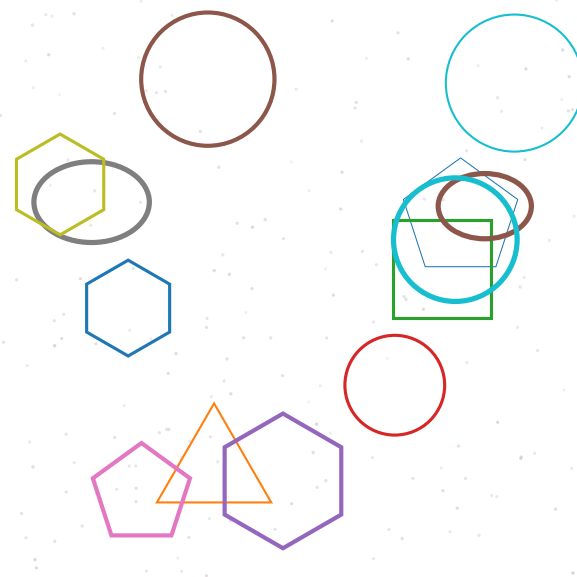[{"shape": "pentagon", "thickness": 0.5, "radius": 0.52, "center": [0.798, 0.622]}, {"shape": "hexagon", "thickness": 1.5, "radius": 0.41, "center": [0.222, 0.466]}, {"shape": "triangle", "thickness": 1, "radius": 0.57, "center": [0.371, 0.186]}, {"shape": "square", "thickness": 1.5, "radius": 0.42, "center": [0.766, 0.533]}, {"shape": "circle", "thickness": 1.5, "radius": 0.43, "center": [0.684, 0.332]}, {"shape": "hexagon", "thickness": 2, "radius": 0.58, "center": [0.49, 0.166]}, {"shape": "circle", "thickness": 2, "radius": 0.58, "center": [0.36, 0.862]}, {"shape": "oval", "thickness": 2.5, "radius": 0.4, "center": [0.839, 0.642]}, {"shape": "pentagon", "thickness": 2, "radius": 0.44, "center": [0.245, 0.144]}, {"shape": "oval", "thickness": 2.5, "radius": 0.5, "center": [0.159, 0.649]}, {"shape": "hexagon", "thickness": 1.5, "radius": 0.44, "center": [0.104, 0.68]}, {"shape": "circle", "thickness": 1, "radius": 0.59, "center": [0.891, 0.855]}, {"shape": "circle", "thickness": 2.5, "radius": 0.54, "center": [0.788, 0.584]}]